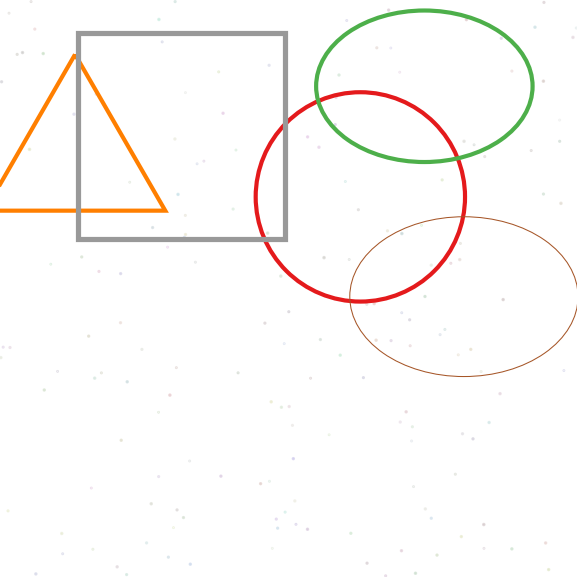[{"shape": "circle", "thickness": 2, "radius": 0.91, "center": [0.624, 0.658]}, {"shape": "oval", "thickness": 2, "radius": 0.94, "center": [0.735, 0.85]}, {"shape": "triangle", "thickness": 2, "radius": 0.9, "center": [0.13, 0.725]}, {"shape": "oval", "thickness": 0.5, "radius": 0.99, "center": [0.803, 0.485]}, {"shape": "square", "thickness": 2.5, "radius": 0.89, "center": [0.314, 0.764]}]